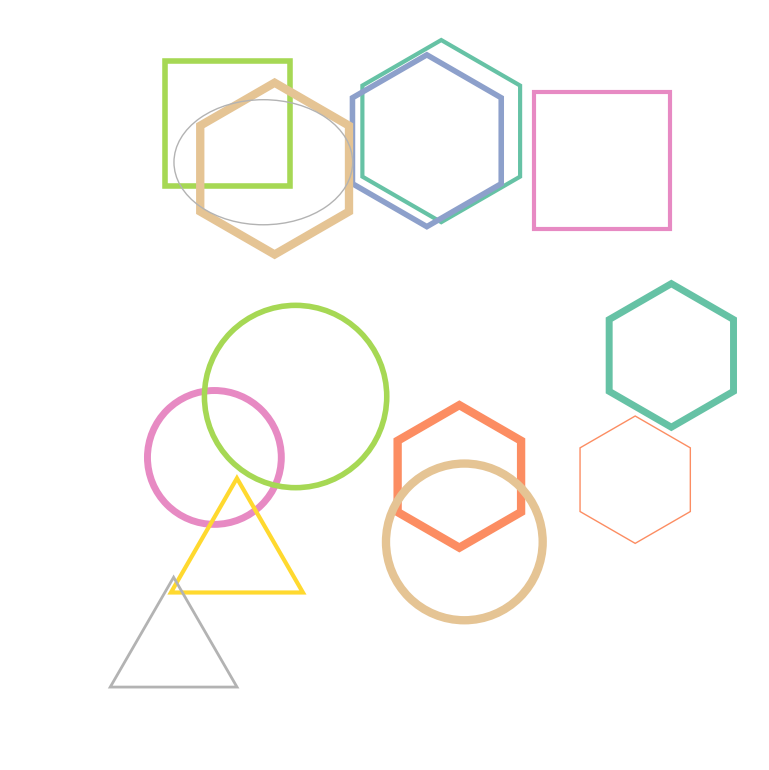[{"shape": "hexagon", "thickness": 2.5, "radius": 0.47, "center": [0.872, 0.538]}, {"shape": "hexagon", "thickness": 1.5, "radius": 0.59, "center": [0.573, 0.83]}, {"shape": "hexagon", "thickness": 0.5, "radius": 0.41, "center": [0.825, 0.377]}, {"shape": "hexagon", "thickness": 3, "radius": 0.46, "center": [0.597, 0.381]}, {"shape": "hexagon", "thickness": 2, "radius": 0.56, "center": [0.554, 0.817]}, {"shape": "circle", "thickness": 2.5, "radius": 0.43, "center": [0.278, 0.406]}, {"shape": "square", "thickness": 1.5, "radius": 0.44, "center": [0.782, 0.792]}, {"shape": "circle", "thickness": 2, "radius": 0.59, "center": [0.384, 0.485]}, {"shape": "square", "thickness": 2, "radius": 0.41, "center": [0.295, 0.84]}, {"shape": "triangle", "thickness": 1.5, "radius": 0.49, "center": [0.308, 0.28]}, {"shape": "circle", "thickness": 3, "radius": 0.51, "center": [0.603, 0.296]}, {"shape": "hexagon", "thickness": 3, "radius": 0.56, "center": [0.357, 0.781]}, {"shape": "oval", "thickness": 0.5, "radius": 0.58, "center": [0.342, 0.789]}, {"shape": "triangle", "thickness": 1, "radius": 0.48, "center": [0.225, 0.155]}]